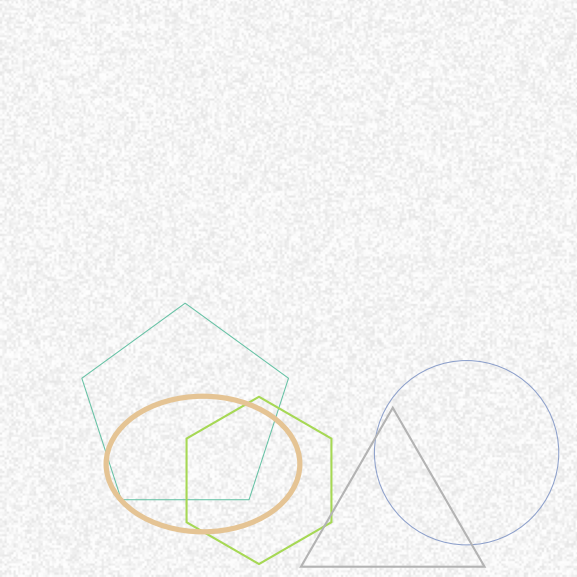[{"shape": "pentagon", "thickness": 0.5, "radius": 0.94, "center": [0.321, 0.286]}, {"shape": "circle", "thickness": 0.5, "radius": 0.8, "center": [0.808, 0.215]}, {"shape": "hexagon", "thickness": 1, "radius": 0.72, "center": [0.448, 0.167]}, {"shape": "oval", "thickness": 2.5, "radius": 0.84, "center": [0.351, 0.196]}, {"shape": "triangle", "thickness": 1, "radius": 0.92, "center": [0.68, 0.11]}]